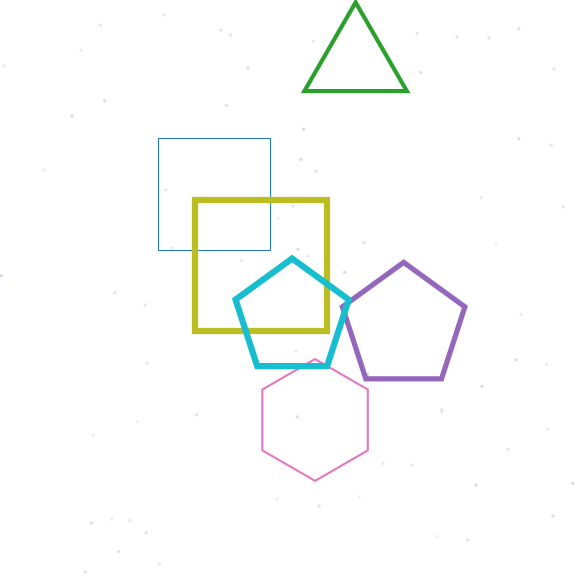[{"shape": "square", "thickness": 0.5, "radius": 0.49, "center": [0.37, 0.663]}, {"shape": "triangle", "thickness": 2, "radius": 0.51, "center": [0.616, 0.893]}, {"shape": "pentagon", "thickness": 2.5, "radius": 0.56, "center": [0.699, 0.433]}, {"shape": "hexagon", "thickness": 1, "radius": 0.53, "center": [0.546, 0.272]}, {"shape": "square", "thickness": 3, "radius": 0.57, "center": [0.451, 0.539]}, {"shape": "pentagon", "thickness": 3, "radius": 0.51, "center": [0.506, 0.449]}]